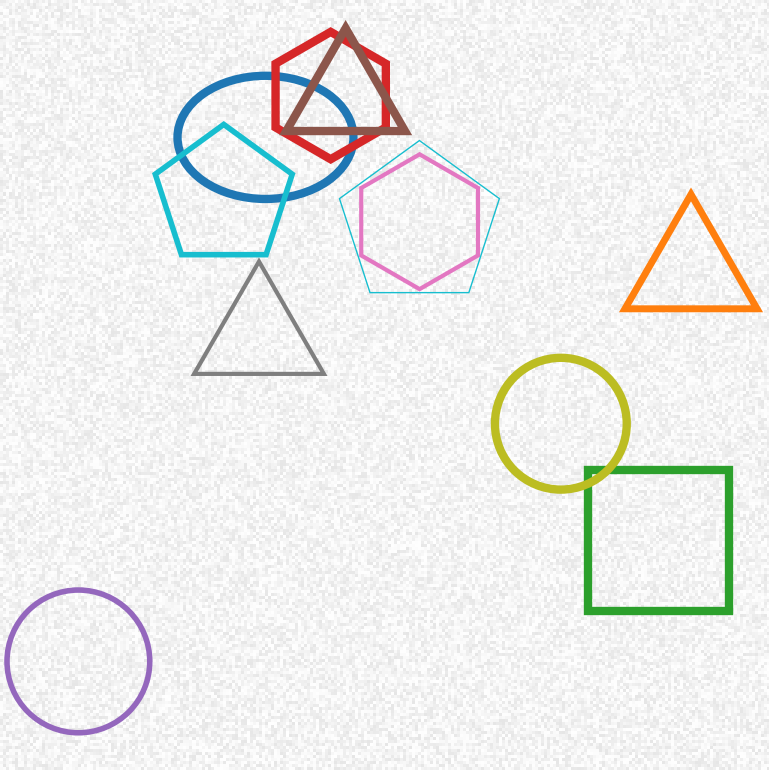[{"shape": "oval", "thickness": 3, "radius": 0.57, "center": [0.345, 0.822]}, {"shape": "triangle", "thickness": 2.5, "radius": 0.5, "center": [0.897, 0.648]}, {"shape": "square", "thickness": 3, "radius": 0.46, "center": [0.856, 0.298]}, {"shape": "hexagon", "thickness": 3, "radius": 0.41, "center": [0.429, 0.876]}, {"shape": "circle", "thickness": 2, "radius": 0.46, "center": [0.102, 0.141]}, {"shape": "triangle", "thickness": 3, "radius": 0.44, "center": [0.449, 0.874]}, {"shape": "hexagon", "thickness": 1.5, "radius": 0.44, "center": [0.545, 0.712]}, {"shape": "triangle", "thickness": 1.5, "radius": 0.49, "center": [0.336, 0.563]}, {"shape": "circle", "thickness": 3, "radius": 0.43, "center": [0.728, 0.45]}, {"shape": "pentagon", "thickness": 0.5, "radius": 0.55, "center": [0.545, 0.708]}, {"shape": "pentagon", "thickness": 2, "radius": 0.47, "center": [0.291, 0.745]}]